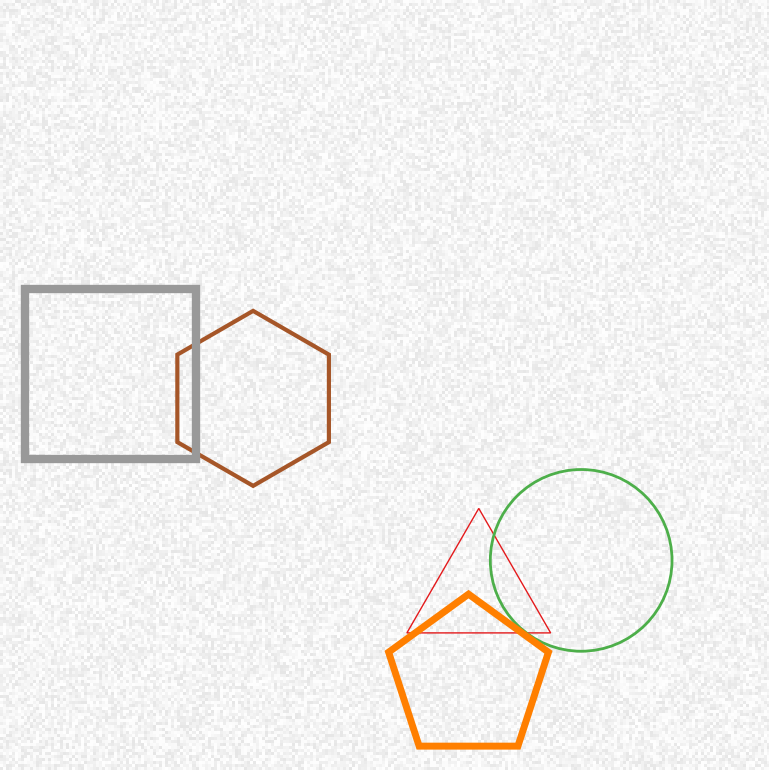[{"shape": "triangle", "thickness": 0.5, "radius": 0.54, "center": [0.622, 0.232]}, {"shape": "circle", "thickness": 1, "radius": 0.59, "center": [0.755, 0.272]}, {"shape": "pentagon", "thickness": 2.5, "radius": 0.55, "center": [0.608, 0.119]}, {"shape": "hexagon", "thickness": 1.5, "radius": 0.57, "center": [0.329, 0.483]}, {"shape": "square", "thickness": 3, "radius": 0.55, "center": [0.144, 0.515]}]